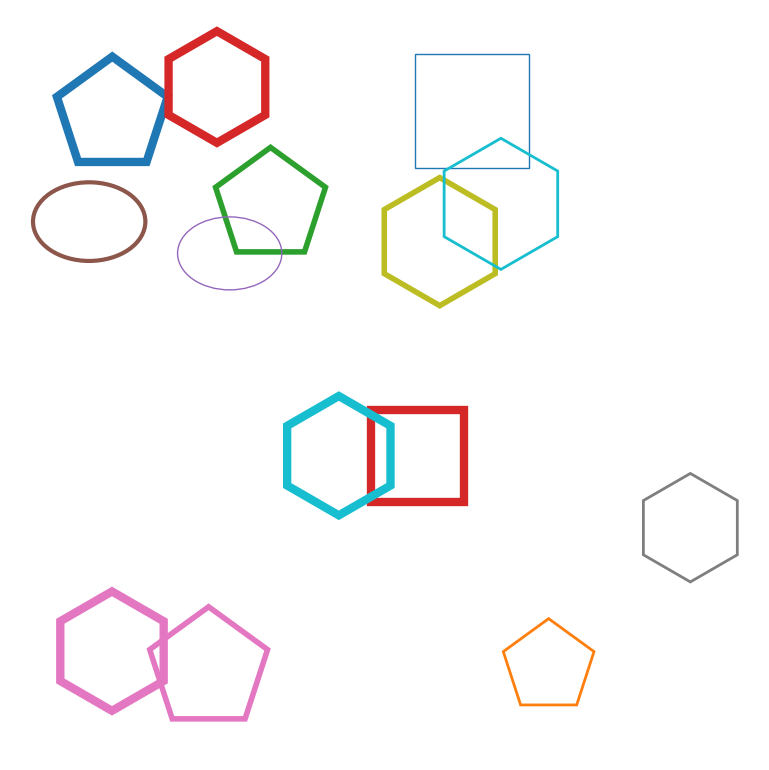[{"shape": "pentagon", "thickness": 3, "radius": 0.38, "center": [0.146, 0.851]}, {"shape": "square", "thickness": 0.5, "radius": 0.37, "center": [0.613, 0.856]}, {"shape": "pentagon", "thickness": 1, "radius": 0.31, "center": [0.713, 0.135]}, {"shape": "pentagon", "thickness": 2, "radius": 0.38, "center": [0.351, 0.734]}, {"shape": "hexagon", "thickness": 3, "radius": 0.36, "center": [0.282, 0.887]}, {"shape": "square", "thickness": 3, "radius": 0.3, "center": [0.542, 0.408]}, {"shape": "oval", "thickness": 0.5, "radius": 0.34, "center": [0.298, 0.671]}, {"shape": "oval", "thickness": 1.5, "radius": 0.36, "center": [0.116, 0.712]}, {"shape": "hexagon", "thickness": 3, "radius": 0.39, "center": [0.145, 0.154]}, {"shape": "pentagon", "thickness": 2, "radius": 0.4, "center": [0.271, 0.131]}, {"shape": "hexagon", "thickness": 1, "radius": 0.35, "center": [0.897, 0.315]}, {"shape": "hexagon", "thickness": 2, "radius": 0.42, "center": [0.571, 0.686]}, {"shape": "hexagon", "thickness": 3, "radius": 0.39, "center": [0.44, 0.408]}, {"shape": "hexagon", "thickness": 1, "radius": 0.43, "center": [0.651, 0.735]}]